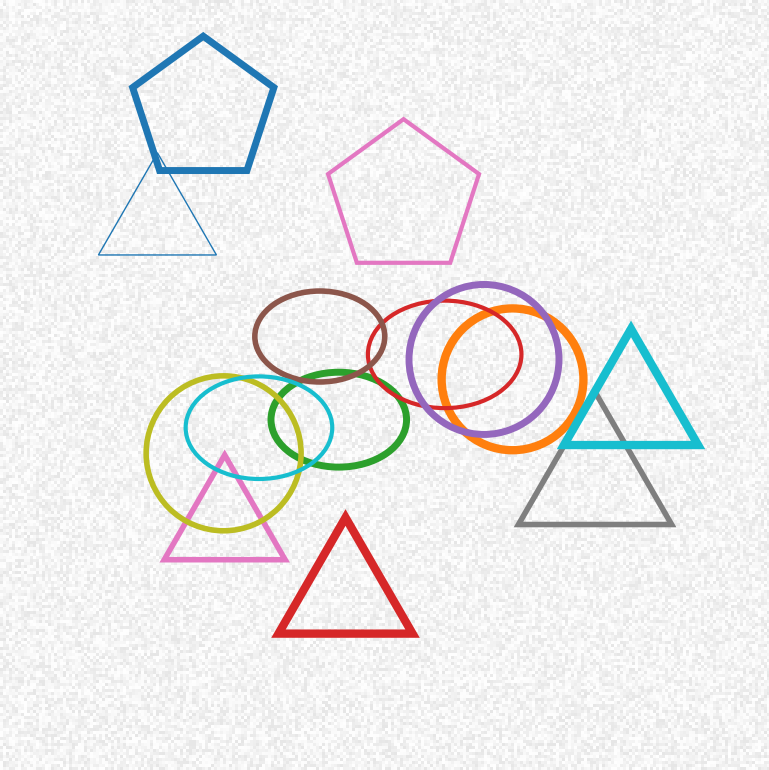[{"shape": "pentagon", "thickness": 2.5, "radius": 0.48, "center": [0.264, 0.857]}, {"shape": "triangle", "thickness": 0.5, "radius": 0.44, "center": [0.204, 0.713]}, {"shape": "circle", "thickness": 3, "radius": 0.46, "center": [0.666, 0.507]}, {"shape": "oval", "thickness": 2.5, "radius": 0.44, "center": [0.44, 0.455]}, {"shape": "oval", "thickness": 1.5, "radius": 0.5, "center": [0.577, 0.54]}, {"shape": "triangle", "thickness": 3, "radius": 0.5, "center": [0.449, 0.227]}, {"shape": "circle", "thickness": 2.5, "radius": 0.49, "center": [0.629, 0.533]}, {"shape": "oval", "thickness": 2, "radius": 0.42, "center": [0.415, 0.563]}, {"shape": "pentagon", "thickness": 1.5, "radius": 0.52, "center": [0.524, 0.742]}, {"shape": "triangle", "thickness": 2, "radius": 0.45, "center": [0.292, 0.318]}, {"shape": "triangle", "thickness": 2, "radius": 0.57, "center": [0.773, 0.376]}, {"shape": "circle", "thickness": 2, "radius": 0.5, "center": [0.29, 0.411]}, {"shape": "oval", "thickness": 1.5, "radius": 0.48, "center": [0.336, 0.445]}, {"shape": "triangle", "thickness": 3, "radius": 0.5, "center": [0.82, 0.472]}]